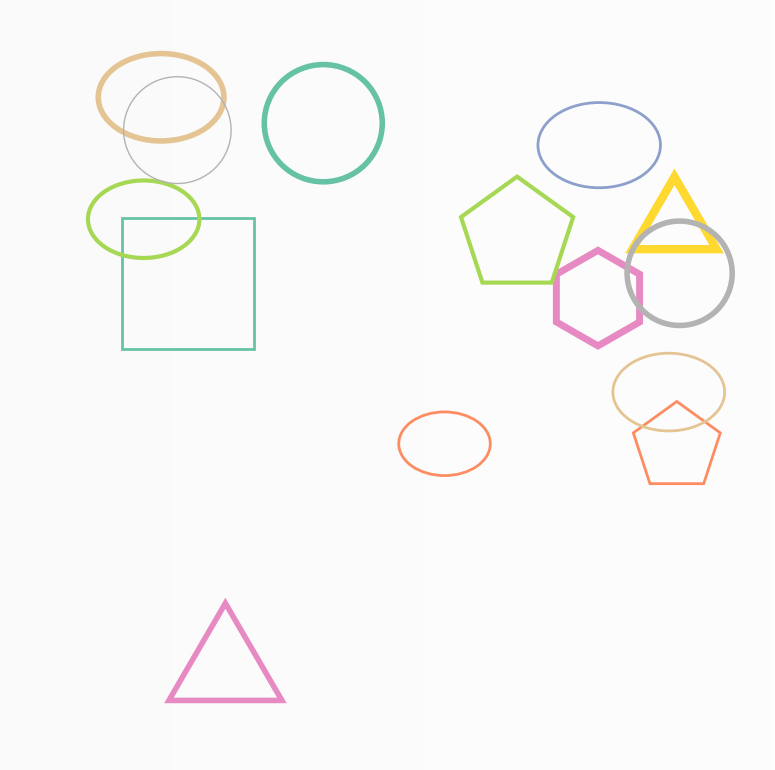[{"shape": "square", "thickness": 1, "radius": 0.42, "center": [0.243, 0.632]}, {"shape": "circle", "thickness": 2, "radius": 0.38, "center": [0.417, 0.84]}, {"shape": "oval", "thickness": 1, "radius": 0.3, "center": [0.574, 0.424]}, {"shape": "pentagon", "thickness": 1, "radius": 0.29, "center": [0.873, 0.42]}, {"shape": "oval", "thickness": 1, "radius": 0.4, "center": [0.773, 0.811]}, {"shape": "hexagon", "thickness": 2.5, "radius": 0.31, "center": [0.772, 0.613]}, {"shape": "triangle", "thickness": 2, "radius": 0.42, "center": [0.291, 0.132]}, {"shape": "pentagon", "thickness": 1.5, "radius": 0.38, "center": [0.667, 0.695]}, {"shape": "oval", "thickness": 1.5, "radius": 0.36, "center": [0.185, 0.715]}, {"shape": "triangle", "thickness": 3, "radius": 0.31, "center": [0.87, 0.708]}, {"shape": "oval", "thickness": 1, "radius": 0.36, "center": [0.863, 0.491]}, {"shape": "oval", "thickness": 2, "radius": 0.41, "center": [0.208, 0.874]}, {"shape": "circle", "thickness": 0.5, "radius": 0.35, "center": [0.229, 0.831]}, {"shape": "circle", "thickness": 2, "radius": 0.34, "center": [0.877, 0.645]}]